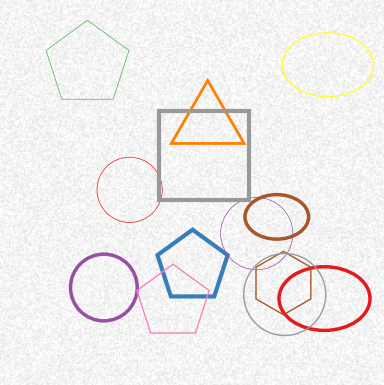[{"shape": "circle", "thickness": 0.5, "radius": 0.42, "center": [0.337, 0.507]}, {"shape": "oval", "thickness": 2.5, "radius": 0.59, "center": [0.843, 0.225]}, {"shape": "pentagon", "thickness": 3, "radius": 0.48, "center": [0.5, 0.308]}, {"shape": "pentagon", "thickness": 0.5, "radius": 0.57, "center": [0.227, 0.834]}, {"shape": "circle", "thickness": 0.5, "radius": 0.47, "center": [0.667, 0.393]}, {"shape": "circle", "thickness": 2.5, "radius": 0.43, "center": [0.27, 0.253]}, {"shape": "triangle", "thickness": 2, "radius": 0.55, "center": [0.54, 0.682]}, {"shape": "oval", "thickness": 1, "radius": 0.59, "center": [0.852, 0.832]}, {"shape": "oval", "thickness": 2.5, "radius": 0.41, "center": [0.719, 0.437]}, {"shape": "hexagon", "thickness": 1, "radius": 0.41, "center": [0.736, 0.265]}, {"shape": "pentagon", "thickness": 1, "radius": 0.49, "center": [0.449, 0.215]}, {"shape": "circle", "thickness": 1, "radius": 0.53, "center": [0.74, 0.235]}, {"shape": "square", "thickness": 3, "radius": 0.58, "center": [0.53, 0.596]}]